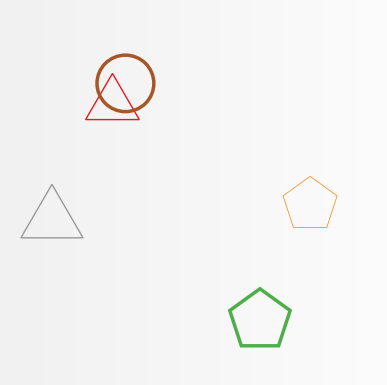[{"shape": "triangle", "thickness": 1, "radius": 0.4, "center": [0.29, 0.729]}, {"shape": "pentagon", "thickness": 2.5, "radius": 0.41, "center": [0.671, 0.168]}, {"shape": "pentagon", "thickness": 0.5, "radius": 0.37, "center": [0.8, 0.469]}, {"shape": "circle", "thickness": 2.5, "radius": 0.37, "center": [0.324, 0.783]}, {"shape": "triangle", "thickness": 1, "radius": 0.46, "center": [0.134, 0.429]}]